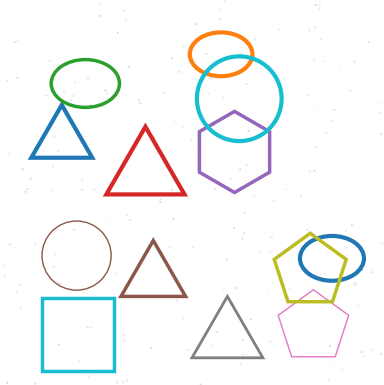[{"shape": "triangle", "thickness": 3, "radius": 0.46, "center": [0.16, 0.636]}, {"shape": "oval", "thickness": 3, "radius": 0.42, "center": [0.862, 0.329]}, {"shape": "oval", "thickness": 3, "radius": 0.41, "center": [0.574, 0.859]}, {"shape": "oval", "thickness": 2.5, "radius": 0.44, "center": [0.222, 0.783]}, {"shape": "triangle", "thickness": 3, "radius": 0.59, "center": [0.378, 0.554]}, {"shape": "hexagon", "thickness": 2.5, "radius": 0.53, "center": [0.609, 0.605]}, {"shape": "circle", "thickness": 1, "radius": 0.45, "center": [0.199, 0.336]}, {"shape": "triangle", "thickness": 2.5, "radius": 0.48, "center": [0.398, 0.278]}, {"shape": "pentagon", "thickness": 1, "radius": 0.48, "center": [0.814, 0.151]}, {"shape": "triangle", "thickness": 2, "radius": 0.53, "center": [0.591, 0.124]}, {"shape": "pentagon", "thickness": 2.5, "radius": 0.49, "center": [0.806, 0.296]}, {"shape": "square", "thickness": 2.5, "radius": 0.47, "center": [0.202, 0.131]}, {"shape": "circle", "thickness": 3, "radius": 0.55, "center": [0.621, 0.744]}]